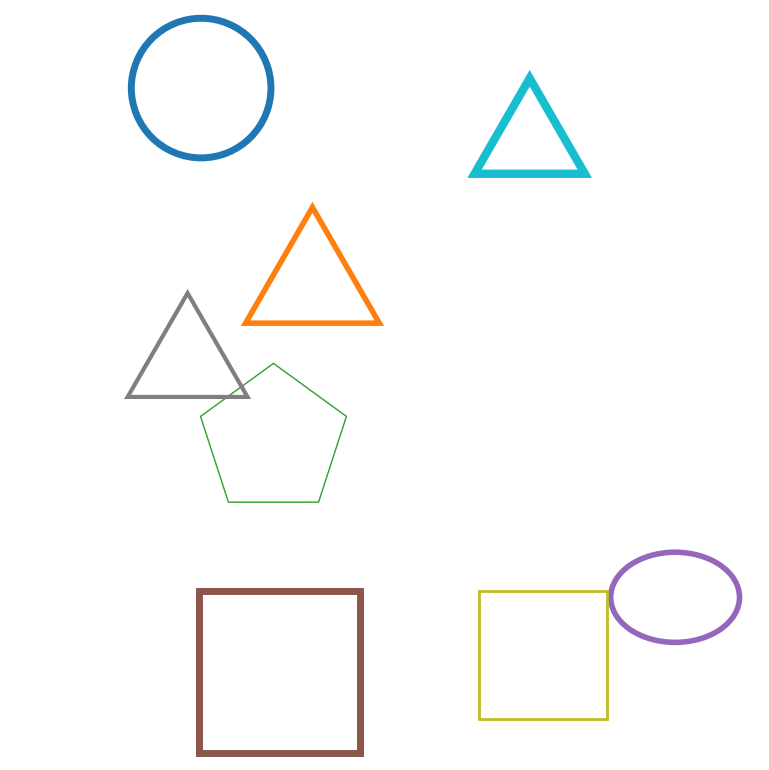[{"shape": "circle", "thickness": 2.5, "radius": 0.45, "center": [0.261, 0.886]}, {"shape": "triangle", "thickness": 2, "radius": 0.5, "center": [0.406, 0.63]}, {"shape": "pentagon", "thickness": 0.5, "radius": 0.5, "center": [0.355, 0.428]}, {"shape": "oval", "thickness": 2, "radius": 0.42, "center": [0.877, 0.224]}, {"shape": "square", "thickness": 2.5, "radius": 0.52, "center": [0.363, 0.127]}, {"shape": "triangle", "thickness": 1.5, "radius": 0.45, "center": [0.244, 0.529]}, {"shape": "square", "thickness": 1, "radius": 0.42, "center": [0.705, 0.149]}, {"shape": "triangle", "thickness": 3, "radius": 0.41, "center": [0.688, 0.816]}]